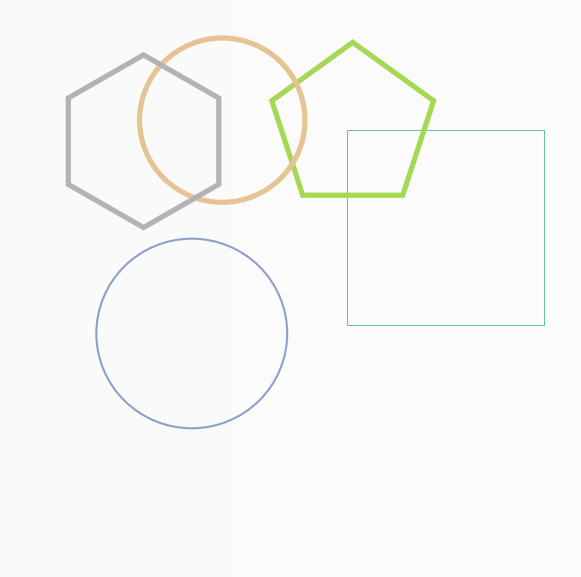[{"shape": "square", "thickness": 0.5, "radius": 0.85, "center": [0.766, 0.605]}, {"shape": "circle", "thickness": 1, "radius": 0.82, "center": [0.33, 0.422]}, {"shape": "pentagon", "thickness": 2.5, "radius": 0.73, "center": [0.607, 0.779]}, {"shape": "circle", "thickness": 2.5, "radius": 0.71, "center": [0.382, 0.791]}, {"shape": "hexagon", "thickness": 2.5, "radius": 0.75, "center": [0.247, 0.755]}]